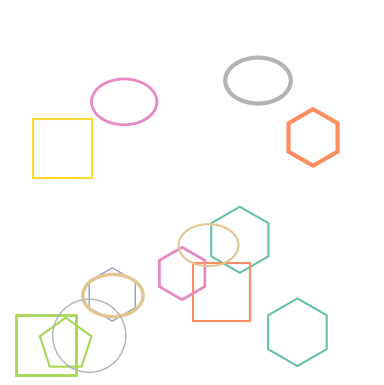[{"shape": "hexagon", "thickness": 1.5, "radius": 0.43, "center": [0.623, 0.377]}, {"shape": "hexagon", "thickness": 1.5, "radius": 0.44, "center": [0.773, 0.137]}, {"shape": "hexagon", "thickness": 3, "radius": 0.37, "center": [0.813, 0.643]}, {"shape": "square", "thickness": 1.5, "radius": 0.38, "center": [0.575, 0.242]}, {"shape": "hexagon", "thickness": 1, "radius": 0.35, "center": [0.292, 0.235]}, {"shape": "hexagon", "thickness": 2, "radius": 0.34, "center": [0.473, 0.29]}, {"shape": "oval", "thickness": 2, "radius": 0.42, "center": [0.323, 0.735]}, {"shape": "pentagon", "thickness": 1.5, "radius": 0.35, "center": [0.171, 0.105]}, {"shape": "square", "thickness": 2, "radius": 0.39, "center": [0.12, 0.104]}, {"shape": "square", "thickness": 1.5, "radius": 0.38, "center": [0.162, 0.614]}, {"shape": "oval", "thickness": 1.5, "radius": 0.39, "center": [0.542, 0.363]}, {"shape": "oval", "thickness": 2.5, "radius": 0.39, "center": [0.293, 0.232]}, {"shape": "circle", "thickness": 1, "radius": 0.48, "center": [0.232, 0.128]}, {"shape": "oval", "thickness": 3, "radius": 0.43, "center": [0.67, 0.791]}]